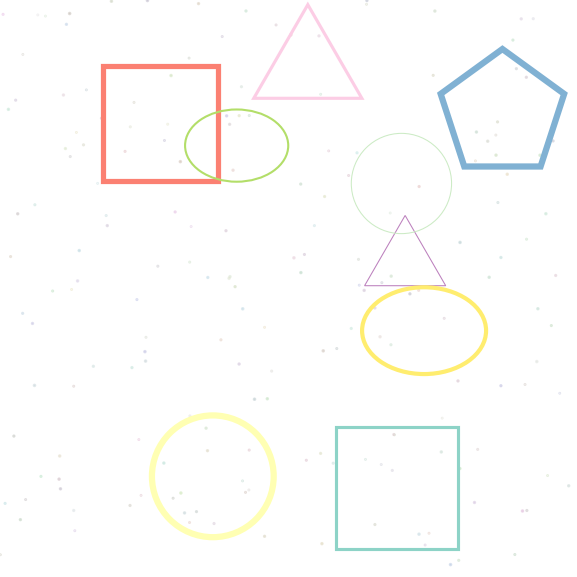[{"shape": "square", "thickness": 1.5, "radius": 0.53, "center": [0.687, 0.155]}, {"shape": "circle", "thickness": 3, "radius": 0.53, "center": [0.369, 0.174]}, {"shape": "square", "thickness": 2.5, "radius": 0.5, "center": [0.278, 0.785]}, {"shape": "pentagon", "thickness": 3, "radius": 0.56, "center": [0.87, 0.802]}, {"shape": "oval", "thickness": 1, "radius": 0.45, "center": [0.41, 0.747]}, {"shape": "triangle", "thickness": 1.5, "radius": 0.54, "center": [0.533, 0.883]}, {"shape": "triangle", "thickness": 0.5, "radius": 0.41, "center": [0.702, 0.545]}, {"shape": "circle", "thickness": 0.5, "radius": 0.43, "center": [0.695, 0.681]}, {"shape": "oval", "thickness": 2, "radius": 0.54, "center": [0.734, 0.427]}]